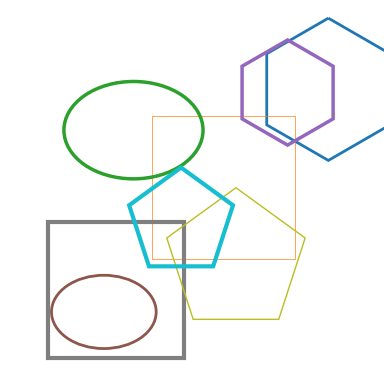[{"shape": "hexagon", "thickness": 2, "radius": 0.92, "center": [0.853, 0.768]}, {"shape": "square", "thickness": 0.5, "radius": 0.93, "center": [0.581, 0.513]}, {"shape": "oval", "thickness": 2.5, "radius": 0.9, "center": [0.347, 0.662]}, {"shape": "hexagon", "thickness": 2.5, "radius": 0.68, "center": [0.747, 0.76]}, {"shape": "oval", "thickness": 2, "radius": 0.68, "center": [0.27, 0.19]}, {"shape": "square", "thickness": 3, "radius": 0.88, "center": [0.301, 0.246]}, {"shape": "pentagon", "thickness": 1, "radius": 0.94, "center": [0.613, 0.323]}, {"shape": "pentagon", "thickness": 3, "radius": 0.71, "center": [0.47, 0.423]}]